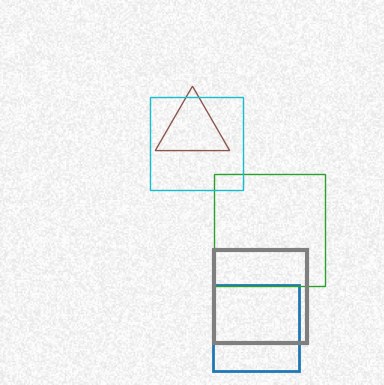[{"shape": "square", "thickness": 2, "radius": 0.56, "center": [0.664, 0.148]}, {"shape": "square", "thickness": 1, "radius": 0.72, "center": [0.7, 0.402]}, {"shape": "triangle", "thickness": 1, "radius": 0.56, "center": [0.5, 0.665]}, {"shape": "square", "thickness": 3, "radius": 0.6, "center": [0.676, 0.23]}, {"shape": "square", "thickness": 1, "radius": 0.61, "center": [0.511, 0.628]}]